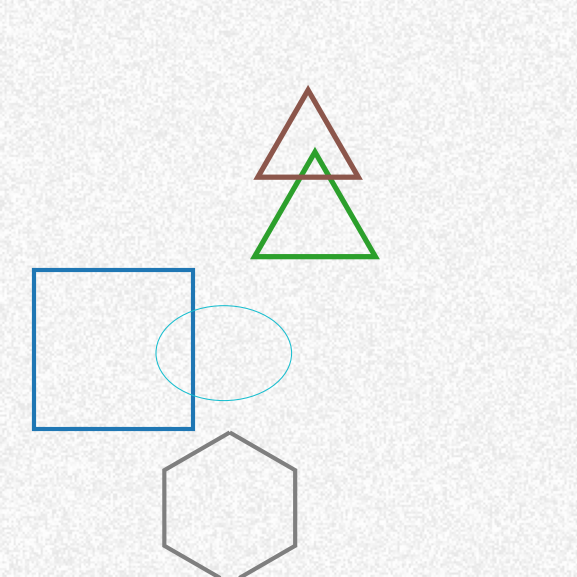[{"shape": "square", "thickness": 2, "radius": 0.69, "center": [0.197, 0.394]}, {"shape": "triangle", "thickness": 2.5, "radius": 0.6, "center": [0.545, 0.615]}, {"shape": "triangle", "thickness": 2.5, "radius": 0.5, "center": [0.533, 0.743]}, {"shape": "hexagon", "thickness": 2, "radius": 0.65, "center": [0.398, 0.12]}, {"shape": "oval", "thickness": 0.5, "radius": 0.59, "center": [0.388, 0.388]}]